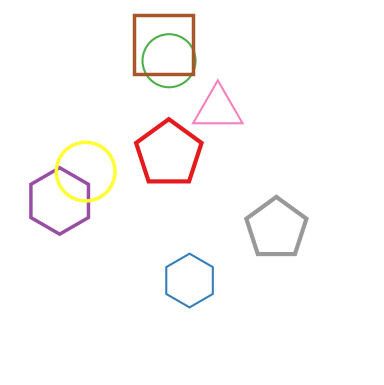[{"shape": "pentagon", "thickness": 3, "radius": 0.45, "center": [0.439, 0.601]}, {"shape": "hexagon", "thickness": 1.5, "radius": 0.35, "center": [0.492, 0.271]}, {"shape": "circle", "thickness": 1.5, "radius": 0.34, "center": [0.439, 0.842]}, {"shape": "hexagon", "thickness": 2.5, "radius": 0.43, "center": [0.155, 0.478]}, {"shape": "circle", "thickness": 2.5, "radius": 0.38, "center": [0.222, 0.554]}, {"shape": "square", "thickness": 2.5, "radius": 0.38, "center": [0.424, 0.884]}, {"shape": "triangle", "thickness": 1.5, "radius": 0.37, "center": [0.566, 0.717]}, {"shape": "pentagon", "thickness": 3, "radius": 0.41, "center": [0.718, 0.406]}]